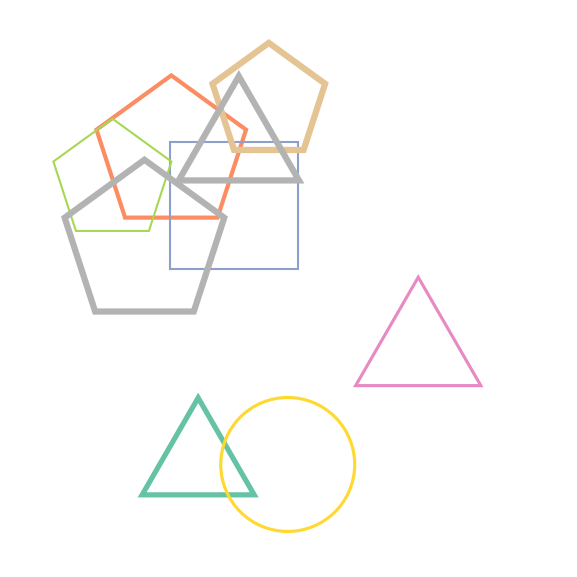[{"shape": "triangle", "thickness": 2.5, "radius": 0.56, "center": [0.343, 0.198]}, {"shape": "pentagon", "thickness": 2, "radius": 0.68, "center": [0.297, 0.732]}, {"shape": "square", "thickness": 1, "radius": 0.55, "center": [0.405, 0.643]}, {"shape": "triangle", "thickness": 1.5, "radius": 0.63, "center": [0.724, 0.394]}, {"shape": "pentagon", "thickness": 1, "radius": 0.54, "center": [0.195, 0.686]}, {"shape": "circle", "thickness": 1.5, "radius": 0.58, "center": [0.498, 0.195]}, {"shape": "pentagon", "thickness": 3, "radius": 0.51, "center": [0.466, 0.822]}, {"shape": "pentagon", "thickness": 3, "radius": 0.73, "center": [0.25, 0.577]}, {"shape": "triangle", "thickness": 3, "radius": 0.6, "center": [0.414, 0.747]}]